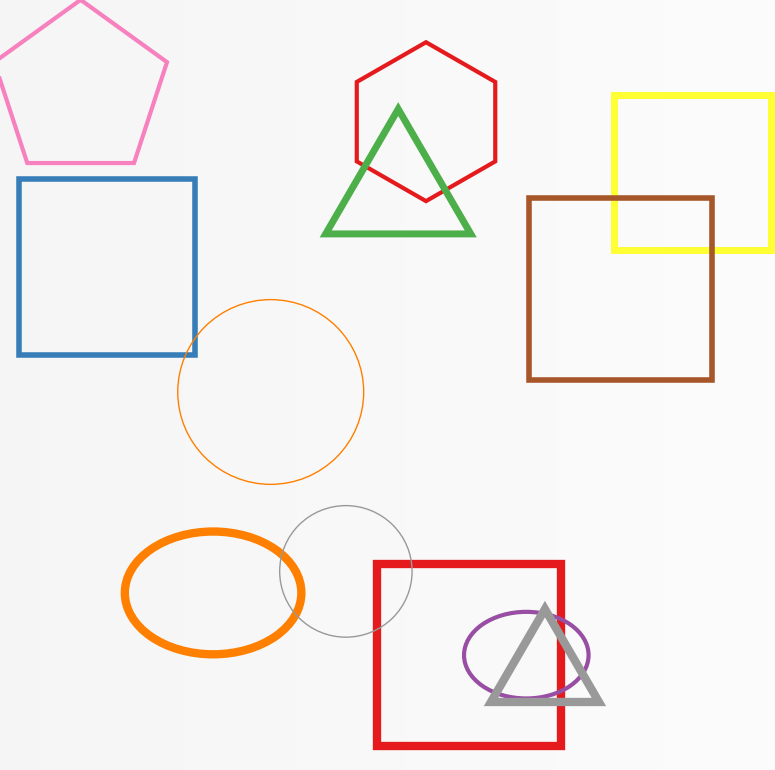[{"shape": "hexagon", "thickness": 1.5, "radius": 0.52, "center": [0.55, 0.842]}, {"shape": "square", "thickness": 3, "radius": 0.59, "center": [0.605, 0.149]}, {"shape": "square", "thickness": 2, "radius": 0.57, "center": [0.138, 0.653]}, {"shape": "triangle", "thickness": 2.5, "radius": 0.54, "center": [0.514, 0.75]}, {"shape": "oval", "thickness": 1.5, "radius": 0.4, "center": [0.679, 0.149]}, {"shape": "circle", "thickness": 0.5, "radius": 0.6, "center": [0.349, 0.491]}, {"shape": "oval", "thickness": 3, "radius": 0.57, "center": [0.275, 0.23]}, {"shape": "square", "thickness": 2.5, "radius": 0.51, "center": [0.894, 0.776]}, {"shape": "square", "thickness": 2, "radius": 0.59, "center": [0.801, 0.624]}, {"shape": "pentagon", "thickness": 1.5, "radius": 0.59, "center": [0.104, 0.883]}, {"shape": "circle", "thickness": 0.5, "radius": 0.43, "center": [0.446, 0.258]}, {"shape": "triangle", "thickness": 3, "radius": 0.4, "center": [0.703, 0.129]}]